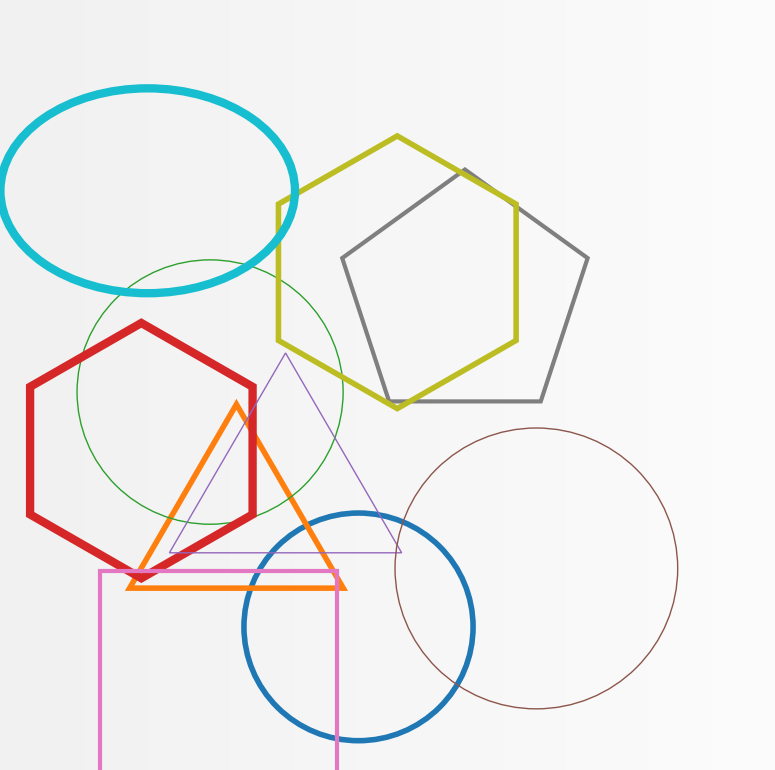[{"shape": "circle", "thickness": 2, "radius": 0.74, "center": [0.463, 0.186]}, {"shape": "triangle", "thickness": 2, "radius": 0.8, "center": [0.305, 0.316]}, {"shape": "circle", "thickness": 0.5, "radius": 0.86, "center": [0.271, 0.491]}, {"shape": "hexagon", "thickness": 3, "radius": 0.83, "center": [0.182, 0.415]}, {"shape": "triangle", "thickness": 0.5, "radius": 0.87, "center": [0.368, 0.369]}, {"shape": "circle", "thickness": 0.5, "radius": 0.91, "center": [0.692, 0.262]}, {"shape": "square", "thickness": 1.5, "radius": 0.76, "center": [0.282, 0.106]}, {"shape": "pentagon", "thickness": 1.5, "radius": 0.83, "center": [0.6, 0.613]}, {"shape": "hexagon", "thickness": 2, "radius": 0.89, "center": [0.513, 0.646]}, {"shape": "oval", "thickness": 3, "radius": 0.95, "center": [0.191, 0.752]}]